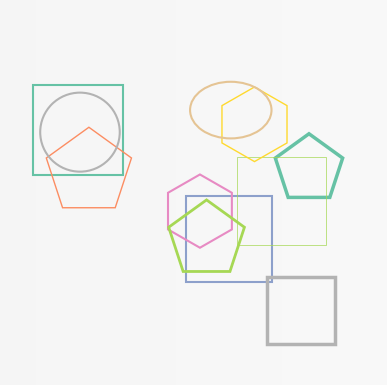[{"shape": "square", "thickness": 1.5, "radius": 0.58, "center": [0.2, 0.663]}, {"shape": "pentagon", "thickness": 2.5, "radius": 0.46, "center": [0.797, 0.561]}, {"shape": "pentagon", "thickness": 1, "radius": 0.58, "center": [0.229, 0.554]}, {"shape": "square", "thickness": 1.5, "radius": 0.56, "center": [0.591, 0.379]}, {"shape": "hexagon", "thickness": 1.5, "radius": 0.48, "center": [0.516, 0.452]}, {"shape": "square", "thickness": 0.5, "radius": 0.58, "center": [0.726, 0.478]}, {"shape": "pentagon", "thickness": 2, "radius": 0.51, "center": [0.533, 0.378]}, {"shape": "hexagon", "thickness": 1, "radius": 0.48, "center": [0.657, 0.677]}, {"shape": "oval", "thickness": 1.5, "radius": 0.53, "center": [0.596, 0.714]}, {"shape": "circle", "thickness": 1.5, "radius": 0.51, "center": [0.206, 0.657]}, {"shape": "square", "thickness": 2.5, "radius": 0.44, "center": [0.777, 0.193]}]